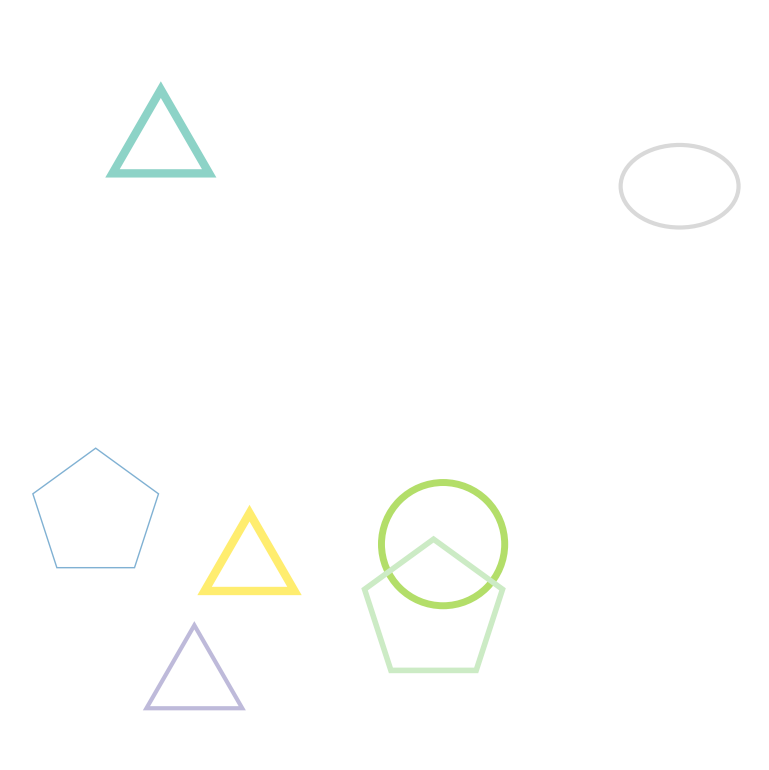[{"shape": "triangle", "thickness": 3, "radius": 0.36, "center": [0.209, 0.811]}, {"shape": "triangle", "thickness": 1.5, "radius": 0.36, "center": [0.252, 0.116]}, {"shape": "pentagon", "thickness": 0.5, "radius": 0.43, "center": [0.124, 0.332]}, {"shape": "circle", "thickness": 2.5, "radius": 0.4, "center": [0.575, 0.293]}, {"shape": "oval", "thickness": 1.5, "radius": 0.38, "center": [0.883, 0.758]}, {"shape": "pentagon", "thickness": 2, "radius": 0.47, "center": [0.563, 0.206]}, {"shape": "triangle", "thickness": 3, "radius": 0.34, "center": [0.324, 0.266]}]